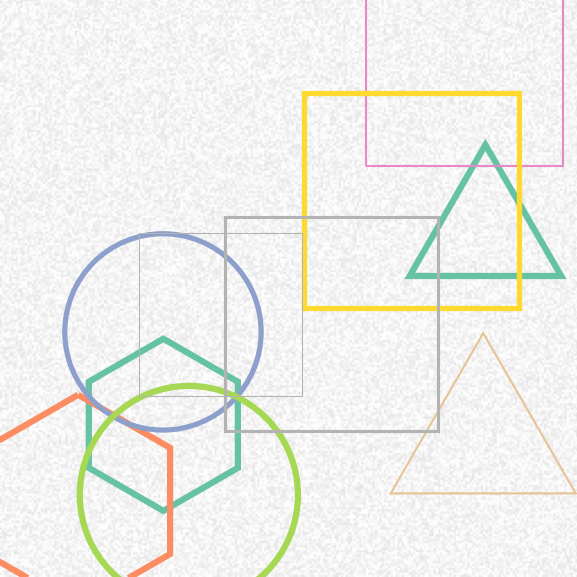[{"shape": "triangle", "thickness": 3, "radius": 0.76, "center": [0.841, 0.597]}, {"shape": "hexagon", "thickness": 3, "radius": 0.75, "center": [0.283, 0.264]}, {"shape": "hexagon", "thickness": 3, "radius": 0.92, "center": [0.135, 0.132]}, {"shape": "circle", "thickness": 2.5, "radius": 0.85, "center": [0.282, 0.424]}, {"shape": "square", "thickness": 1, "radius": 0.85, "center": [0.805, 0.882]}, {"shape": "circle", "thickness": 3, "radius": 0.94, "center": [0.327, 0.142]}, {"shape": "square", "thickness": 2.5, "radius": 0.93, "center": [0.712, 0.652]}, {"shape": "triangle", "thickness": 1, "radius": 0.93, "center": [0.837, 0.237]}, {"shape": "square", "thickness": 0.5, "radius": 0.71, "center": [0.382, 0.455]}, {"shape": "square", "thickness": 1.5, "radius": 0.92, "center": [0.574, 0.438]}]